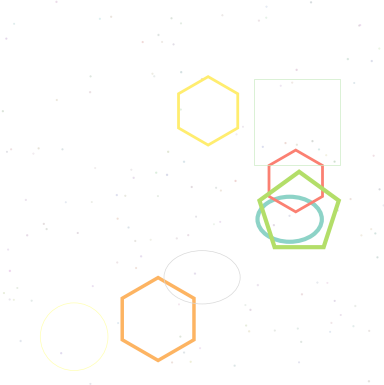[{"shape": "oval", "thickness": 3, "radius": 0.42, "center": [0.752, 0.43]}, {"shape": "circle", "thickness": 0.5, "radius": 0.44, "center": [0.193, 0.125]}, {"shape": "hexagon", "thickness": 2, "radius": 0.4, "center": [0.768, 0.53]}, {"shape": "hexagon", "thickness": 2.5, "radius": 0.54, "center": [0.411, 0.171]}, {"shape": "pentagon", "thickness": 3, "radius": 0.54, "center": [0.777, 0.446]}, {"shape": "oval", "thickness": 0.5, "radius": 0.49, "center": [0.525, 0.28]}, {"shape": "square", "thickness": 0.5, "radius": 0.56, "center": [0.771, 0.683]}, {"shape": "hexagon", "thickness": 2, "radius": 0.44, "center": [0.541, 0.712]}]